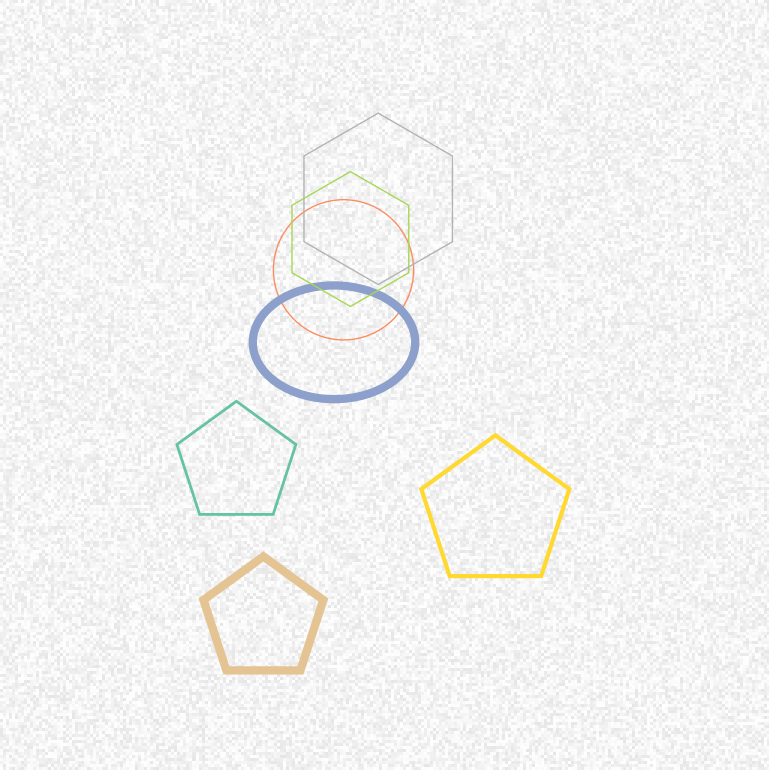[{"shape": "pentagon", "thickness": 1, "radius": 0.41, "center": [0.307, 0.398]}, {"shape": "circle", "thickness": 0.5, "radius": 0.46, "center": [0.446, 0.65]}, {"shape": "oval", "thickness": 3, "radius": 0.53, "center": [0.434, 0.555]}, {"shape": "hexagon", "thickness": 0.5, "radius": 0.44, "center": [0.455, 0.69]}, {"shape": "pentagon", "thickness": 1.5, "radius": 0.51, "center": [0.643, 0.334]}, {"shape": "pentagon", "thickness": 3, "radius": 0.41, "center": [0.342, 0.196]}, {"shape": "hexagon", "thickness": 0.5, "radius": 0.56, "center": [0.491, 0.742]}]